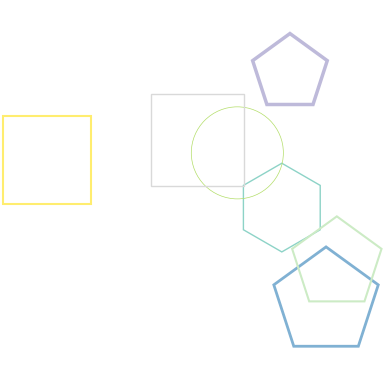[{"shape": "hexagon", "thickness": 1, "radius": 0.58, "center": [0.732, 0.461]}, {"shape": "pentagon", "thickness": 2.5, "radius": 0.51, "center": [0.753, 0.811]}, {"shape": "pentagon", "thickness": 2, "radius": 0.71, "center": [0.847, 0.216]}, {"shape": "circle", "thickness": 0.5, "radius": 0.6, "center": [0.616, 0.603]}, {"shape": "square", "thickness": 1, "radius": 0.6, "center": [0.512, 0.636]}, {"shape": "pentagon", "thickness": 1.5, "radius": 0.61, "center": [0.875, 0.316]}, {"shape": "square", "thickness": 1.5, "radius": 0.57, "center": [0.122, 0.584]}]